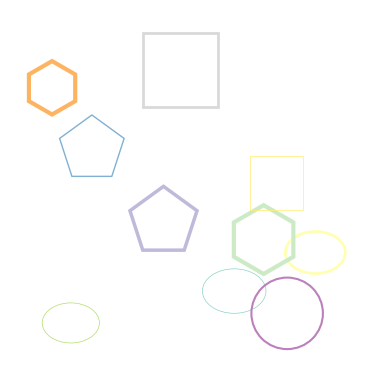[{"shape": "oval", "thickness": 0.5, "radius": 0.41, "center": [0.608, 0.244]}, {"shape": "oval", "thickness": 2, "radius": 0.39, "center": [0.819, 0.344]}, {"shape": "pentagon", "thickness": 2.5, "radius": 0.46, "center": [0.425, 0.424]}, {"shape": "pentagon", "thickness": 1, "radius": 0.44, "center": [0.239, 0.613]}, {"shape": "hexagon", "thickness": 3, "radius": 0.35, "center": [0.135, 0.772]}, {"shape": "oval", "thickness": 0.5, "radius": 0.37, "center": [0.184, 0.161]}, {"shape": "square", "thickness": 2, "radius": 0.48, "center": [0.469, 0.819]}, {"shape": "circle", "thickness": 1.5, "radius": 0.46, "center": [0.746, 0.186]}, {"shape": "hexagon", "thickness": 3, "radius": 0.45, "center": [0.685, 0.378]}, {"shape": "square", "thickness": 0.5, "radius": 0.35, "center": [0.719, 0.525]}]